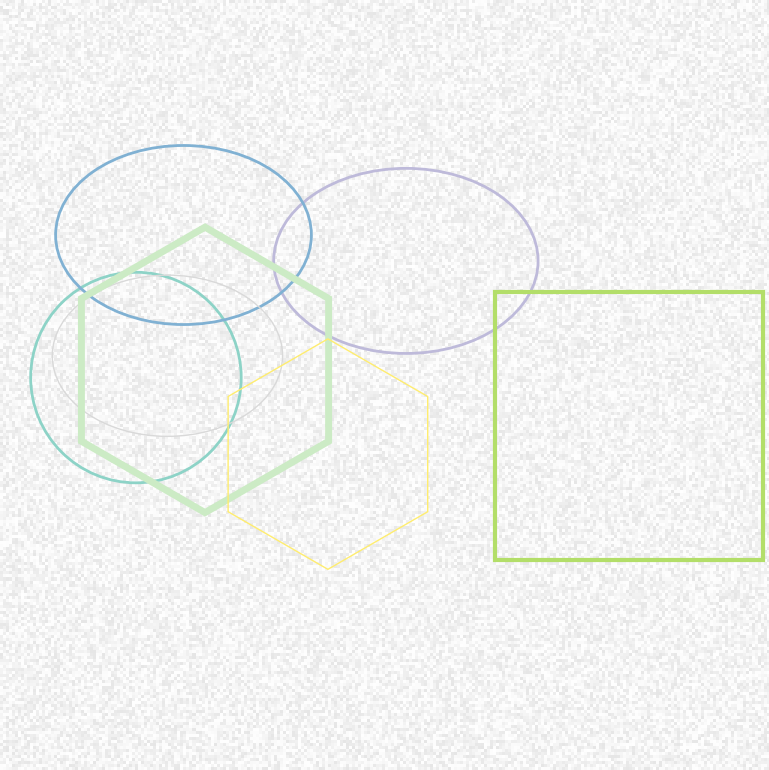[{"shape": "circle", "thickness": 1, "radius": 0.68, "center": [0.177, 0.51]}, {"shape": "oval", "thickness": 1, "radius": 0.86, "center": [0.527, 0.661]}, {"shape": "oval", "thickness": 1, "radius": 0.83, "center": [0.238, 0.695]}, {"shape": "square", "thickness": 1.5, "radius": 0.87, "center": [0.817, 0.447]}, {"shape": "oval", "thickness": 0.5, "radius": 0.75, "center": [0.217, 0.538]}, {"shape": "hexagon", "thickness": 2.5, "radius": 0.93, "center": [0.266, 0.52]}, {"shape": "hexagon", "thickness": 0.5, "radius": 0.75, "center": [0.426, 0.41]}]